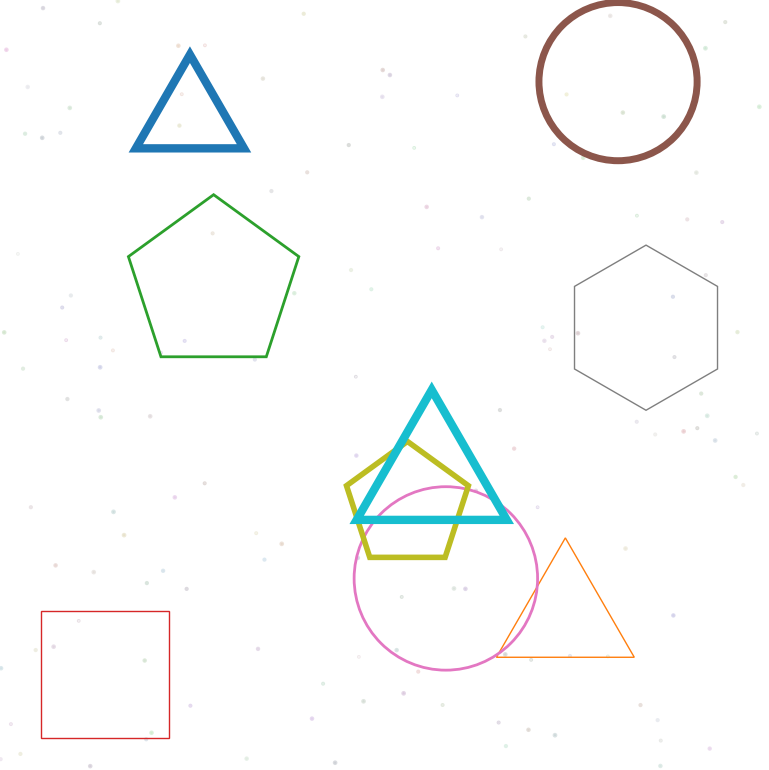[{"shape": "triangle", "thickness": 3, "radius": 0.41, "center": [0.247, 0.848]}, {"shape": "triangle", "thickness": 0.5, "radius": 0.52, "center": [0.734, 0.198]}, {"shape": "pentagon", "thickness": 1, "radius": 0.58, "center": [0.277, 0.631]}, {"shape": "square", "thickness": 0.5, "radius": 0.41, "center": [0.137, 0.124]}, {"shape": "circle", "thickness": 2.5, "radius": 0.51, "center": [0.803, 0.894]}, {"shape": "circle", "thickness": 1, "radius": 0.6, "center": [0.579, 0.249]}, {"shape": "hexagon", "thickness": 0.5, "radius": 0.54, "center": [0.839, 0.574]}, {"shape": "pentagon", "thickness": 2, "radius": 0.42, "center": [0.529, 0.343]}, {"shape": "triangle", "thickness": 3, "radius": 0.56, "center": [0.561, 0.381]}]